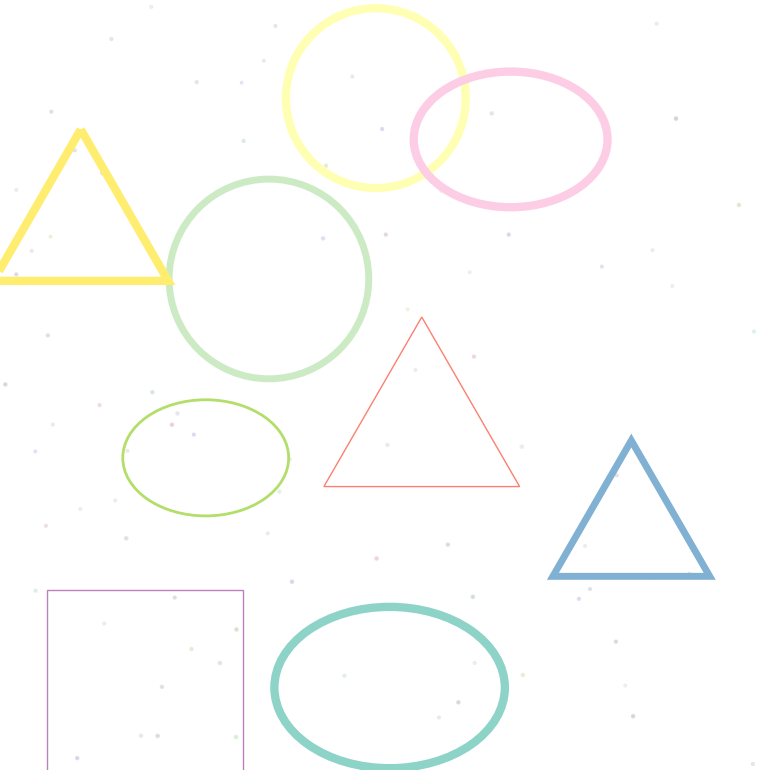[{"shape": "oval", "thickness": 3, "radius": 0.75, "center": [0.506, 0.107]}, {"shape": "circle", "thickness": 3, "radius": 0.58, "center": [0.488, 0.873]}, {"shape": "triangle", "thickness": 0.5, "radius": 0.73, "center": [0.548, 0.441]}, {"shape": "triangle", "thickness": 2.5, "radius": 0.59, "center": [0.82, 0.31]}, {"shape": "oval", "thickness": 1, "radius": 0.54, "center": [0.267, 0.405]}, {"shape": "oval", "thickness": 3, "radius": 0.63, "center": [0.663, 0.819]}, {"shape": "square", "thickness": 0.5, "radius": 0.64, "center": [0.188, 0.105]}, {"shape": "circle", "thickness": 2.5, "radius": 0.65, "center": [0.349, 0.638]}, {"shape": "triangle", "thickness": 3, "radius": 0.66, "center": [0.105, 0.701]}]